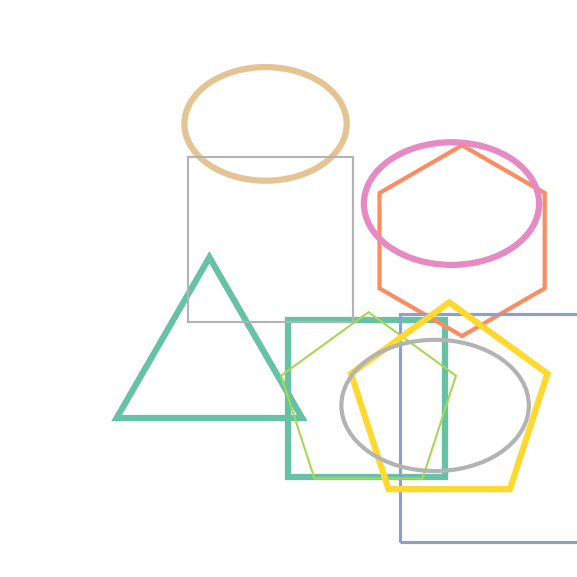[{"shape": "triangle", "thickness": 3, "radius": 0.93, "center": [0.363, 0.368]}, {"shape": "square", "thickness": 3, "radius": 0.68, "center": [0.635, 0.309]}, {"shape": "hexagon", "thickness": 2, "radius": 0.83, "center": [0.8, 0.582]}, {"shape": "square", "thickness": 1.5, "radius": 0.99, "center": [0.889, 0.258]}, {"shape": "oval", "thickness": 3, "radius": 0.76, "center": [0.782, 0.647]}, {"shape": "pentagon", "thickness": 1, "radius": 0.8, "center": [0.638, 0.299]}, {"shape": "pentagon", "thickness": 3, "radius": 0.89, "center": [0.778, 0.297]}, {"shape": "oval", "thickness": 3, "radius": 0.7, "center": [0.46, 0.785]}, {"shape": "oval", "thickness": 2, "radius": 0.81, "center": [0.753, 0.297]}, {"shape": "square", "thickness": 1, "radius": 0.71, "center": [0.468, 0.584]}]